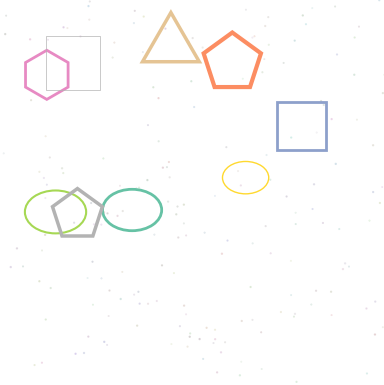[{"shape": "oval", "thickness": 2, "radius": 0.38, "center": [0.343, 0.455]}, {"shape": "pentagon", "thickness": 3, "radius": 0.39, "center": [0.603, 0.837]}, {"shape": "square", "thickness": 2, "radius": 0.32, "center": [0.784, 0.673]}, {"shape": "hexagon", "thickness": 2, "radius": 0.32, "center": [0.122, 0.806]}, {"shape": "oval", "thickness": 1.5, "radius": 0.4, "center": [0.144, 0.45]}, {"shape": "oval", "thickness": 1, "radius": 0.3, "center": [0.638, 0.539]}, {"shape": "triangle", "thickness": 2.5, "radius": 0.43, "center": [0.444, 0.882]}, {"shape": "pentagon", "thickness": 2.5, "radius": 0.34, "center": [0.201, 0.442]}, {"shape": "square", "thickness": 0.5, "radius": 0.35, "center": [0.19, 0.837]}]